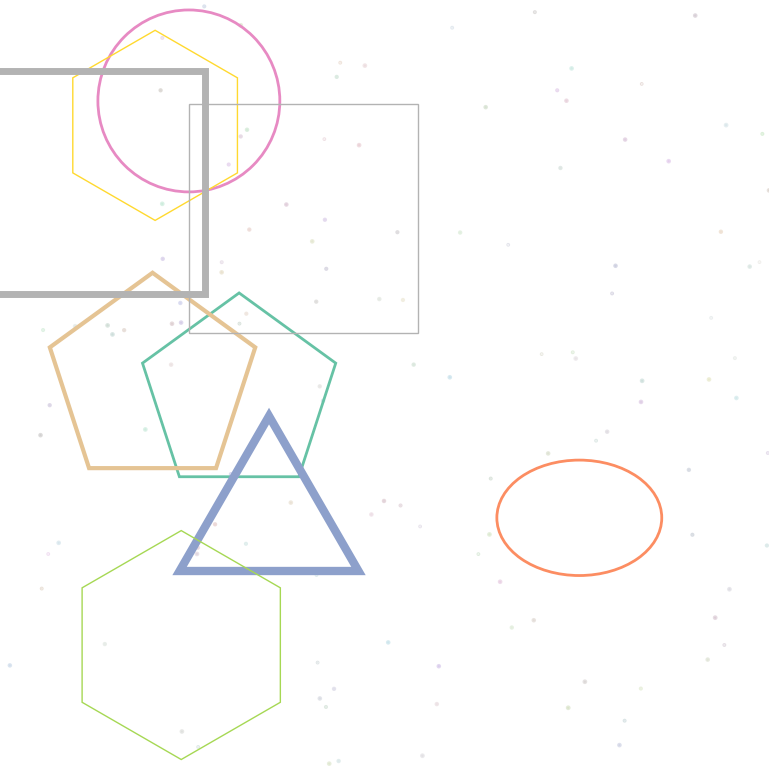[{"shape": "pentagon", "thickness": 1, "radius": 0.66, "center": [0.311, 0.488]}, {"shape": "oval", "thickness": 1, "radius": 0.54, "center": [0.752, 0.328]}, {"shape": "triangle", "thickness": 3, "radius": 0.67, "center": [0.349, 0.326]}, {"shape": "circle", "thickness": 1, "radius": 0.59, "center": [0.245, 0.869]}, {"shape": "hexagon", "thickness": 0.5, "radius": 0.74, "center": [0.235, 0.162]}, {"shape": "hexagon", "thickness": 0.5, "radius": 0.62, "center": [0.201, 0.837]}, {"shape": "pentagon", "thickness": 1.5, "radius": 0.7, "center": [0.198, 0.506]}, {"shape": "square", "thickness": 2.5, "radius": 0.72, "center": [0.121, 0.763]}, {"shape": "square", "thickness": 0.5, "radius": 0.74, "center": [0.394, 0.716]}]